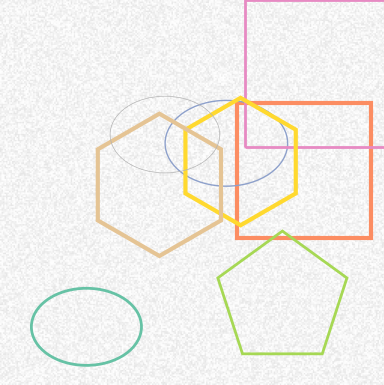[{"shape": "oval", "thickness": 2, "radius": 0.71, "center": [0.224, 0.151]}, {"shape": "square", "thickness": 3, "radius": 0.87, "center": [0.789, 0.557]}, {"shape": "oval", "thickness": 1, "radius": 0.8, "center": [0.588, 0.628]}, {"shape": "square", "thickness": 2, "radius": 0.95, "center": [0.827, 0.809]}, {"shape": "pentagon", "thickness": 2, "radius": 0.88, "center": [0.733, 0.224]}, {"shape": "hexagon", "thickness": 3, "radius": 0.83, "center": [0.625, 0.58]}, {"shape": "hexagon", "thickness": 3, "radius": 0.92, "center": [0.414, 0.52]}, {"shape": "oval", "thickness": 0.5, "radius": 0.71, "center": [0.428, 0.65]}]